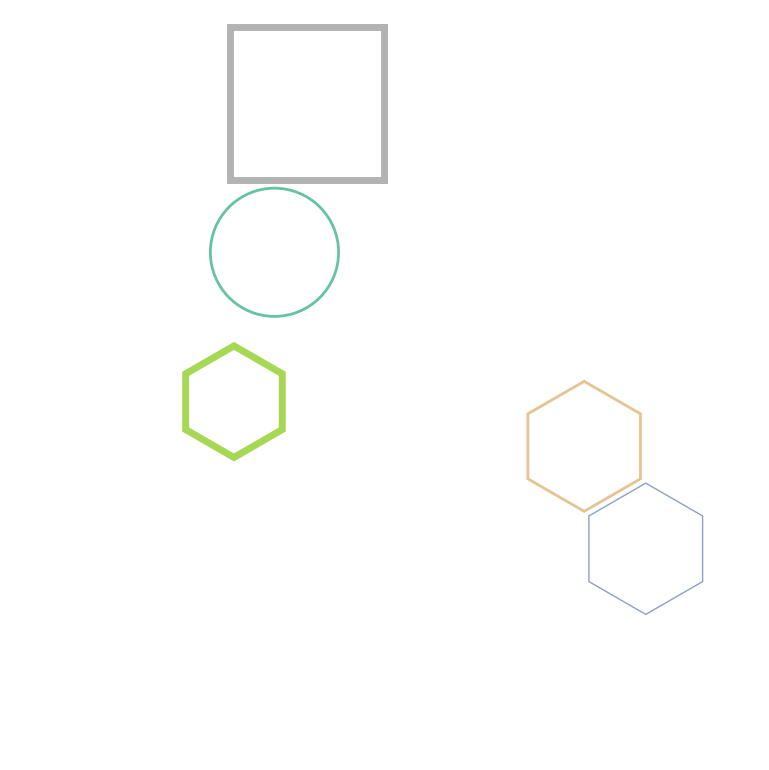[{"shape": "circle", "thickness": 1, "radius": 0.42, "center": [0.356, 0.672]}, {"shape": "hexagon", "thickness": 0.5, "radius": 0.43, "center": [0.839, 0.287]}, {"shape": "hexagon", "thickness": 2.5, "radius": 0.36, "center": [0.304, 0.478]}, {"shape": "hexagon", "thickness": 1, "radius": 0.42, "center": [0.759, 0.42]}, {"shape": "square", "thickness": 2.5, "radius": 0.5, "center": [0.399, 0.866]}]